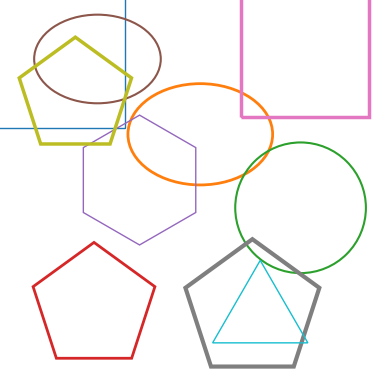[{"shape": "square", "thickness": 1, "radius": 0.99, "center": [0.128, 0.866]}, {"shape": "oval", "thickness": 2, "radius": 0.94, "center": [0.52, 0.651]}, {"shape": "circle", "thickness": 1.5, "radius": 0.85, "center": [0.781, 0.46]}, {"shape": "pentagon", "thickness": 2, "radius": 0.83, "center": [0.244, 0.204]}, {"shape": "hexagon", "thickness": 1, "radius": 0.84, "center": [0.362, 0.532]}, {"shape": "oval", "thickness": 1.5, "radius": 0.82, "center": [0.253, 0.847]}, {"shape": "square", "thickness": 2.5, "radius": 0.83, "center": [0.792, 0.862]}, {"shape": "pentagon", "thickness": 3, "radius": 0.91, "center": [0.656, 0.196]}, {"shape": "pentagon", "thickness": 2.5, "radius": 0.77, "center": [0.196, 0.75]}, {"shape": "triangle", "thickness": 1, "radius": 0.71, "center": [0.676, 0.181]}]